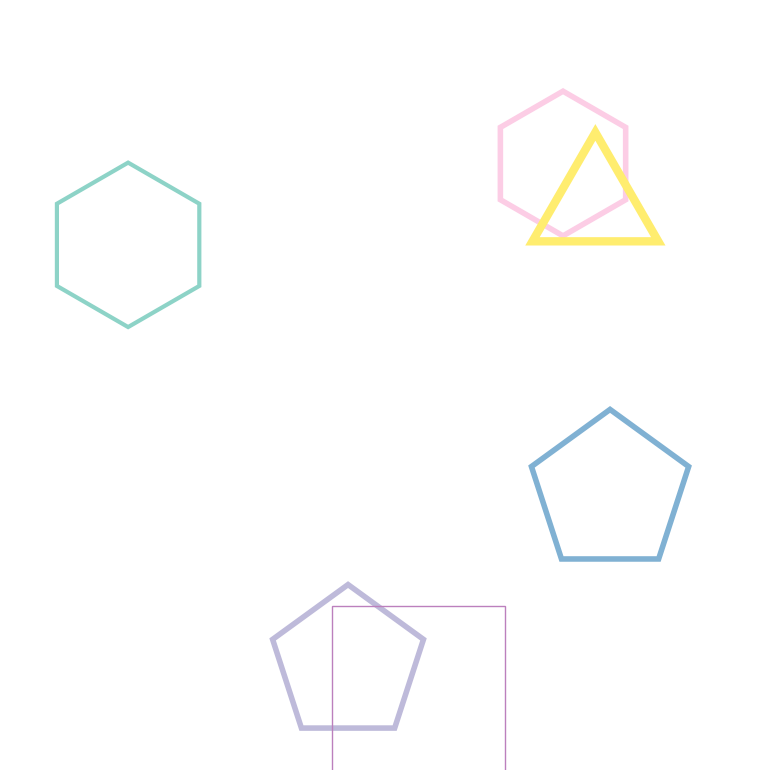[{"shape": "hexagon", "thickness": 1.5, "radius": 0.53, "center": [0.166, 0.682]}, {"shape": "pentagon", "thickness": 2, "radius": 0.52, "center": [0.452, 0.138]}, {"shape": "pentagon", "thickness": 2, "radius": 0.54, "center": [0.792, 0.361]}, {"shape": "hexagon", "thickness": 2, "radius": 0.47, "center": [0.731, 0.788]}, {"shape": "square", "thickness": 0.5, "radius": 0.56, "center": [0.543, 0.1]}, {"shape": "triangle", "thickness": 3, "radius": 0.47, "center": [0.773, 0.734]}]